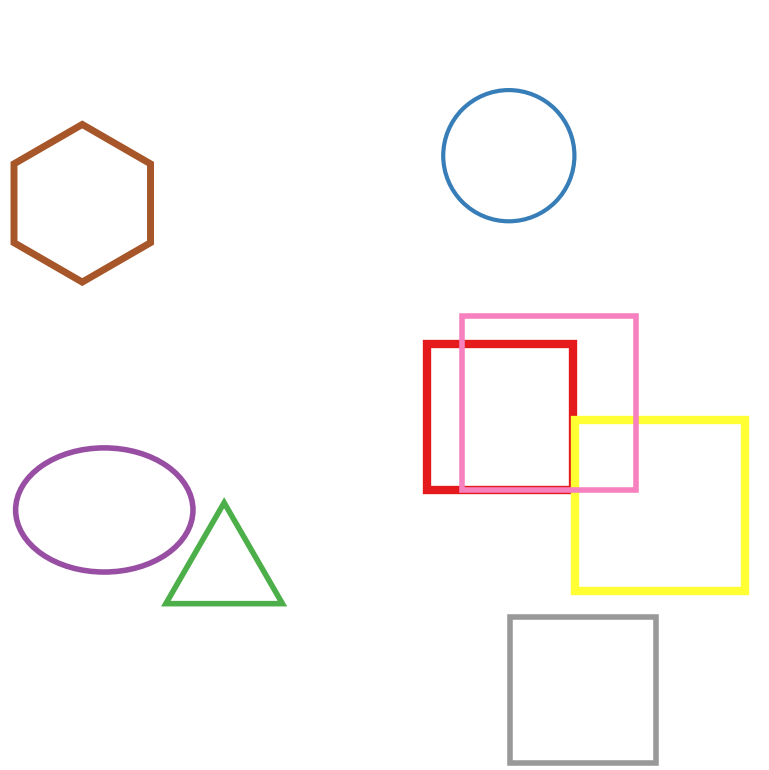[{"shape": "square", "thickness": 3, "radius": 0.47, "center": [0.649, 0.458]}, {"shape": "circle", "thickness": 1.5, "radius": 0.43, "center": [0.661, 0.798]}, {"shape": "triangle", "thickness": 2, "radius": 0.44, "center": [0.291, 0.26]}, {"shape": "oval", "thickness": 2, "radius": 0.58, "center": [0.135, 0.338]}, {"shape": "square", "thickness": 3, "radius": 0.55, "center": [0.857, 0.343]}, {"shape": "hexagon", "thickness": 2.5, "radius": 0.51, "center": [0.107, 0.736]}, {"shape": "square", "thickness": 2, "radius": 0.57, "center": [0.713, 0.477]}, {"shape": "square", "thickness": 2, "radius": 0.47, "center": [0.757, 0.104]}]